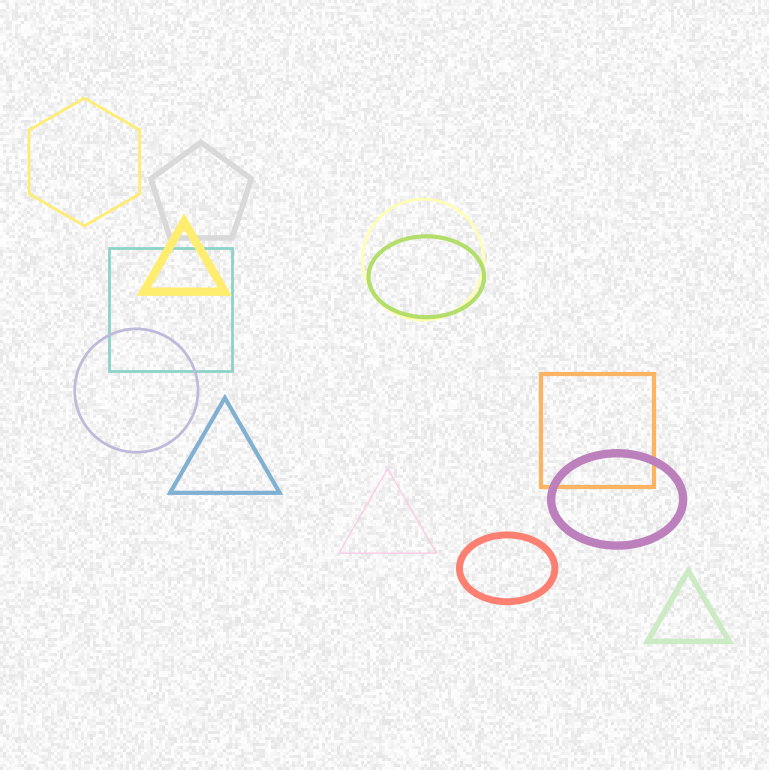[{"shape": "square", "thickness": 1, "radius": 0.4, "center": [0.222, 0.598]}, {"shape": "circle", "thickness": 1, "radius": 0.39, "center": [0.549, 0.663]}, {"shape": "circle", "thickness": 1, "radius": 0.4, "center": [0.177, 0.493]}, {"shape": "oval", "thickness": 2.5, "radius": 0.31, "center": [0.659, 0.262]}, {"shape": "triangle", "thickness": 1.5, "radius": 0.41, "center": [0.292, 0.401]}, {"shape": "square", "thickness": 1.5, "radius": 0.37, "center": [0.776, 0.441]}, {"shape": "oval", "thickness": 1.5, "radius": 0.38, "center": [0.554, 0.641]}, {"shape": "triangle", "thickness": 0.5, "radius": 0.37, "center": [0.503, 0.318]}, {"shape": "pentagon", "thickness": 2, "radius": 0.34, "center": [0.261, 0.746]}, {"shape": "oval", "thickness": 3, "radius": 0.43, "center": [0.801, 0.351]}, {"shape": "triangle", "thickness": 2, "radius": 0.31, "center": [0.894, 0.198]}, {"shape": "hexagon", "thickness": 1, "radius": 0.41, "center": [0.11, 0.79]}, {"shape": "triangle", "thickness": 3, "radius": 0.3, "center": [0.239, 0.652]}]